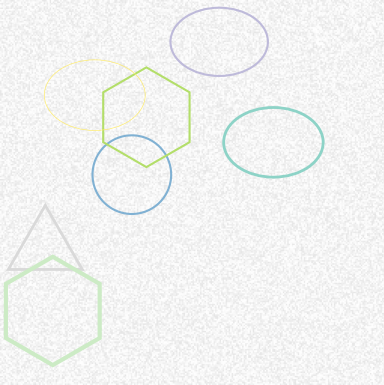[{"shape": "oval", "thickness": 2, "radius": 0.65, "center": [0.71, 0.63]}, {"shape": "oval", "thickness": 1.5, "radius": 0.63, "center": [0.569, 0.891]}, {"shape": "circle", "thickness": 1.5, "radius": 0.51, "center": [0.342, 0.546]}, {"shape": "hexagon", "thickness": 1.5, "radius": 0.65, "center": [0.38, 0.695]}, {"shape": "triangle", "thickness": 2, "radius": 0.55, "center": [0.118, 0.356]}, {"shape": "hexagon", "thickness": 3, "radius": 0.7, "center": [0.137, 0.192]}, {"shape": "oval", "thickness": 0.5, "radius": 0.66, "center": [0.246, 0.753]}]